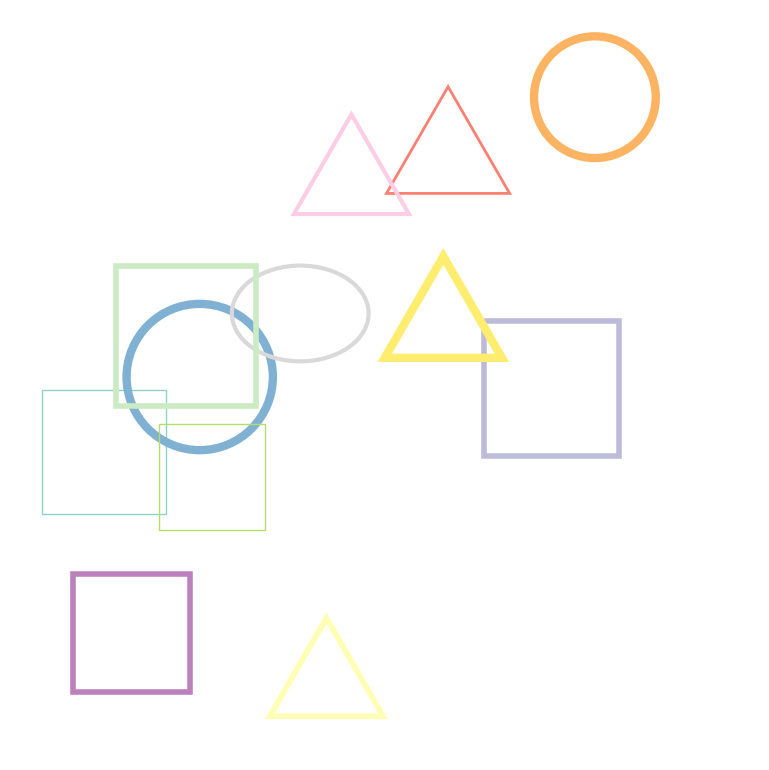[{"shape": "square", "thickness": 0.5, "radius": 0.4, "center": [0.135, 0.413]}, {"shape": "triangle", "thickness": 2, "radius": 0.43, "center": [0.424, 0.112]}, {"shape": "square", "thickness": 2, "radius": 0.44, "center": [0.717, 0.495]}, {"shape": "triangle", "thickness": 1, "radius": 0.46, "center": [0.582, 0.795]}, {"shape": "circle", "thickness": 3, "radius": 0.48, "center": [0.259, 0.51]}, {"shape": "circle", "thickness": 3, "radius": 0.4, "center": [0.773, 0.874]}, {"shape": "square", "thickness": 0.5, "radius": 0.34, "center": [0.275, 0.38]}, {"shape": "triangle", "thickness": 1.5, "radius": 0.43, "center": [0.456, 0.765]}, {"shape": "oval", "thickness": 1.5, "radius": 0.44, "center": [0.39, 0.593]}, {"shape": "square", "thickness": 2, "radius": 0.38, "center": [0.171, 0.178]}, {"shape": "square", "thickness": 2, "radius": 0.45, "center": [0.242, 0.564]}, {"shape": "triangle", "thickness": 3, "radius": 0.44, "center": [0.576, 0.579]}]